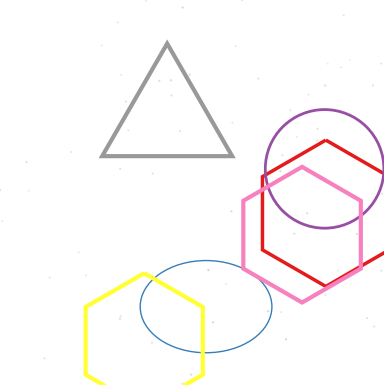[{"shape": "hexagon", "thickness": 2.5, "radius": 0.95, "center": [0.846, 0.446]}, {"shape": "oval", "thickness": 1, "radius": 0.86, "center": [0.535, 0.203]}, {"shape": "circle", "thickness": 2, "radius": 0.77, "center": [0.843, 0.561]}, {"shape": "hexagon", "thickness": 3, "radius": 0.88, "center": [0.375, 0.115]}, {"shape": "hexagon", "thickness": 3, "radius": 0.88, "center": [0.785, 0.39]}, {"shape": "triangle", "thickness": 3, "radius": 0.97, "center": [0.434, 0.692]}]